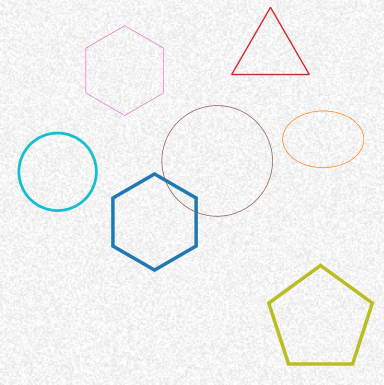[{"shape": "hexagon", "thickness": 2.5, "radius": 0.62, "center": [0.401, 0.423]}, {"shape": "oval", "thickness": 0.5, "radius": 0.53, "center": [0.84, 0.638]}, {"shape": "triangle", "thickness": 1, "radius": 0.58, "center": [0.703, 0.865]}, {"shape": "circle", "thickness": 0.5, "radius": 0.72, "center": [0.564, 0.582]}, {"shape": "hexagon", "thickness": 0.5, "radius": 0.58, "center": [0.324, 0.817]}, {"shape": "pentagon", "thickness": 2.5, "radius": 0.71, "center": [0.833, 0.169]}, {"shape": "circle", "thickness": 2, "radius": 0.5, "center": [0.15, 0.554]}]